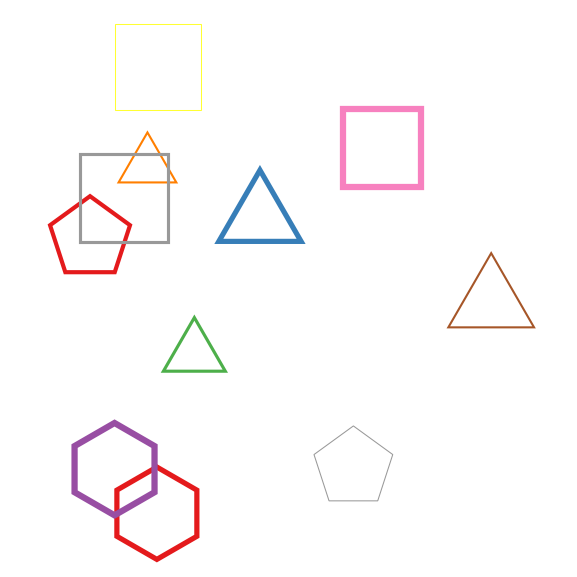[{"shape": "pentagon", "thickness": 2, "radius": 0.36, "center": [0.156, 0.587]}, {"shape": "hexagon", "thickness": 2.5, "radius": 0.4, "center": [0.272, 0.11]}, {"shape": "triangle", "thickness": 2.5, "radius": 0.41, "center": [0.45, 0.622]}, {"shape": "triangle", "thickness": 1.5, "radius": 0.31, "center": [0.337, 0.387]}, {"shape": "hexagon", "thickness": 3, "radius": 0.4, "center": [0.198, 0.187]}, {"shape": "triangle", "thickness": 1, "radius": 0.29, "center": [0.255, 0.712]}, {"shape": "square", "thickness": 0.5, "radius": 0.37, "center": [0.274, 0.883]}, {"shape": "triangle", "thickness": 1, "radius": 0.43, "center": [0.851, 0.475]}, {"shape": "square", "thickness": 3, "radius": 0.34, "center": [0.661, 0.743]}, {"shape": "square", "thickness": 1.5, "radius": 0.38, "center": [0.214, 0.656]}, {"shape": "pentagon", "thickness": 0.5, "radius": 0.36, "center": [0.612, 0.19]}]